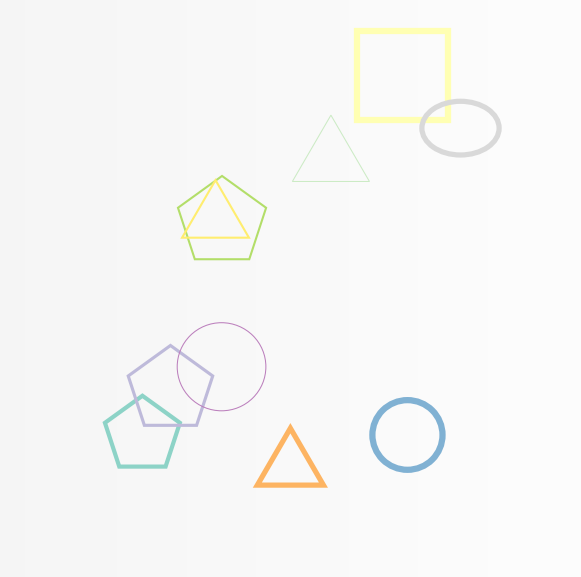[{"shape": "pentagon", "thickness": 2, "radius": 0.34, "center": [0.245, 0.246]}, {"shape": "square", "thickness": 3, "radius": 0.39, "center": [0.693, 0.868]}, {"shape": "pentagon", "thickness": 1.5, "radius": 0.38, "center": [0.293, 0.324]}, {"shape": "circle", "thickness": 3, "radius": 0.3, "center": [0.701, 0.246]}, {"shape": "triangle", "thickness": 2.5, "radius": 0.33, "center": [0.5, 0.192]}, {"shape": "pentagon", "thickness": 1, "radius": 0.4, "center": [0.382, 0.615]}, {"shape": "oval", "thickness": 2.5, "radius": 0.33, "center": [0.792, 0.777]}, {"shape": "circle", "thickness": 0.5, "radius": 0.38, "center": [0.381, 0.364]}, {"shape": "triangle", "thickness": 0.5, "radius": 0.38, "center": [0.569, 0.723]}, {"shape": "triangle", "thickness": 1, "radius": 0.33, "center": [0.371, 0.621]}]